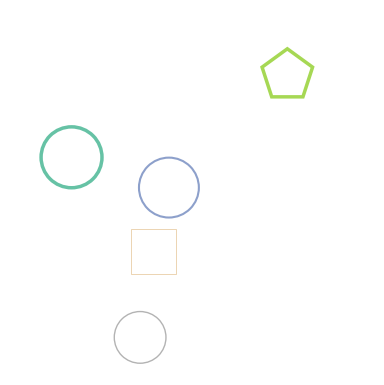[{"shape": "circle", "thickness": 2.5, "radius": 0.4, "center": [0.186, 0.591]}, {"shape": "circle", "thickness": 1.5, "radius": 0.39, "center": [0.439, 0.513]}, {"shape": "pentagon", "thickness": 2.5, "radius": 0.34, "center": [0.746, 0.804]}, {"shape": "square", "thickness": 0.5, "radius": 0.29, "center": [0.398, 0.348]}, {"shape": "circle", "thickness": 1, "radius": 0.34, "center": [0.364, 0.124]}]